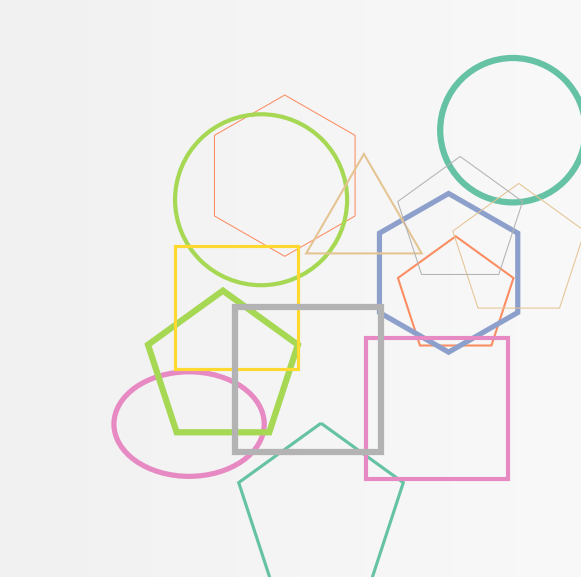[{"shape": "circle", "thickness": 3, "radius": 0.63, "center": [0.882, 0.774]}, {"shape": "pentagon", "thickness": 1.5, "radius": 0.74, "center": [0.552, 0.117]}, {"shape": "pentagon", "thickness": 1, "radius": 0.52, "center": [0.784, 0.485]}, {"shape": "hexagon", "thickness": 0.5, "radius": 0.7, "center": [0.49, 0.695]}, {"shape": "hexagon", "thickness": 2.5, "radius": 0.69, "center": [0.772, 0.527]}, {"shape": "oval", "thickness": 2.5, "radius": 0.65, "center": [0.325, 0.265]}, {"shape": "square", "thickness": 2, "radius": 0.61, "center": [0.752, 0.292]}, {"shape": "circle", "thickness": 2, "radius": 0.74, "center": [0.449, 0.653]}, {"shape": "pentagon", "thickness": 3, "radius": 0.68, "center": [0.384, 0.36]}, {"shape": "square", "thickness": 1.5, "radius": 0.53, "center": [0.407, 0.466]}, {"shape": "triangle", "thickness": 1, "radius": 0.57, "center": [0.626, 0.618]}, {"shape": "pentagon", "thickness": 0.5, "radius": 0.6, "center": [0.893, 0.562]}, {"shape": "square", "thickness": 3, "radius": 0.63, "center": [0.531, 0.342]}, {"shape": "pentagon", "thickness": 0.5, "radius": 0.56, "center": [0.792, 0.615]}]